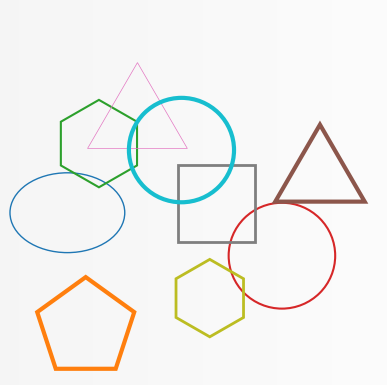[{"shape": "oval", "thickness": 1, "radius": 0.74, "center": [0.174, 0.448]}, {"shape": "pentagon", "thickness": 3, "radius": 0.66, "center": [0.221, 0.149]}, {"shape": "hexagon", "thickness": 1.5, "radius": 0.57, "center": [0.255, 0.627]}, {"shape": "circle", "thickness": 1.5, "radius": 0.69, "center": [0.728, 0.336]}, {"shape": "triangle", "thickness": 3, "radius": 0.67, "center": [0.826, 0.543]}, {"shape": "triangle", "thickness": 0.5, "radius": 0.74, "center": [0.355, 0.689]}, {"shape": "square", "thickness": 2, "radius": 0.5, "center": [0.558, 0.471]}, {"shape": "hexagon", "thickness": 2, "radius": 0.5, "center": [0.541, 0.226]}, {"shape": "circle", "thickness": 3, "radius": 0.68, "center": [0.468, 0.61]}]